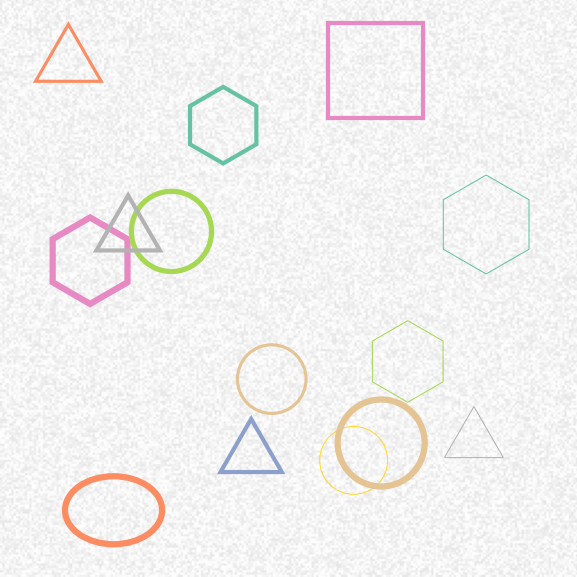[{"shape": "hexagon", "thickness": 0.5, "radius": 0.43, "center": [0.842, 0.61]}, {"shape": "hexagon", "thickness": 2, "radius": 0.33, "center": [0.386, 0.782]}, {"shape": "oval", "thickness": 3, "radius": 0.42, "center": [0.197, 0.116]}, {"shape": "triangle", "thickness": 1.5, "radius": 0.33, "center": [0.118, 0.891]}, {"shape": "triangle", "thickness": 2, "radius": 0.31, "center": [0.435, 0.212]}, {"shape": "hexagon", "thickness": 3, "radius": 0.37, "center": [0.156, 0.548]}, {"shape": "square", "thickness": 2, "radius": 0.41, "center": [0.65, 0.877]}, {"shape": "circle", "thickness": 2.5, "radius": 0.35, "center": [0.297, 0.598]}, {"shape": "hexagon", "thickness": 0.5, "radius": 0.35, "center": [0.706, 0.373]}, {"shape": "circle", "thickness": 0.5, "radius": 0.29, "center": [0.612, 0.202]}, {"shape": "circle", "thickness": 1.5, "radius": 0.3, "center": [0.471, 0.343]}, {"shape": "circle", "thickness": 3, "radius": 0.38, "center": [0.66, 0.232]}, {"shape": "triangle", "thickness": 2, "radius": 0.32, "center": [0.222, 0.597]}, {"shape": "triangle", "thickness": 0.5, "radius": 0.29, "center": [0.821, 0.236]}]